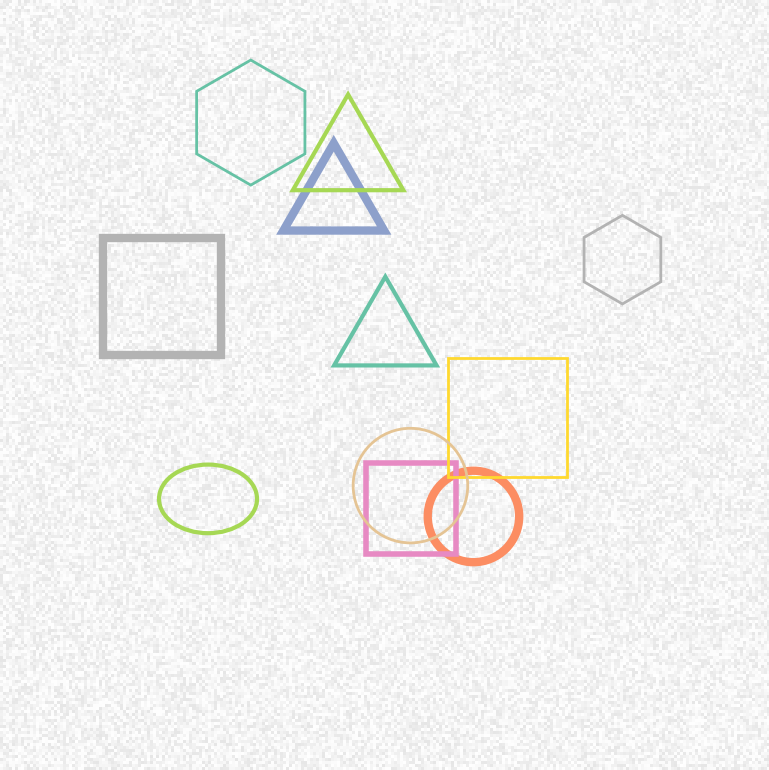[{"shape": "hexagon", "thickness": 1, "radius": 0.41, "center": [0.326, 0.841]}, {"shape": "triangle", "thickness": 1.5, "radius": 0.38, "center": [0.5, 0.564]}, {"shape": "circle", "thickness": 3, "radius": 0.3, "center": [0.615, 0.329]}, {"shape": "triangle", "thickness": 3, "radius": 0.38, "center": [0.433, 0.738]}, {"shape": "square", "thickness": 2, "radius": 0.29, "center": [0.534, 0.34]}, {"shape": "triangle", "thickness": 1.5, "radius": 0.41, "center": [0.452, 0.794]}, {"shape": "oval", "thickness": 1.5, "radius": 0.32, "center": [0.27, 0.352]}, {"shape": "square", "thickness": 1, "radius": 0.39, "center": [0.66, 0.458]}, {"shape": "circle", "thickness": 1, "radius": 0.37, "center": [0.533, 0.369]}, {"shape": "square", "thickness": 3, "radius": 0.38, "center": [0.21, 0.615]}, {"shape": "hexagon", "thickness": 1, "radius": 0.29, "center": [0.808, 0.663]}]